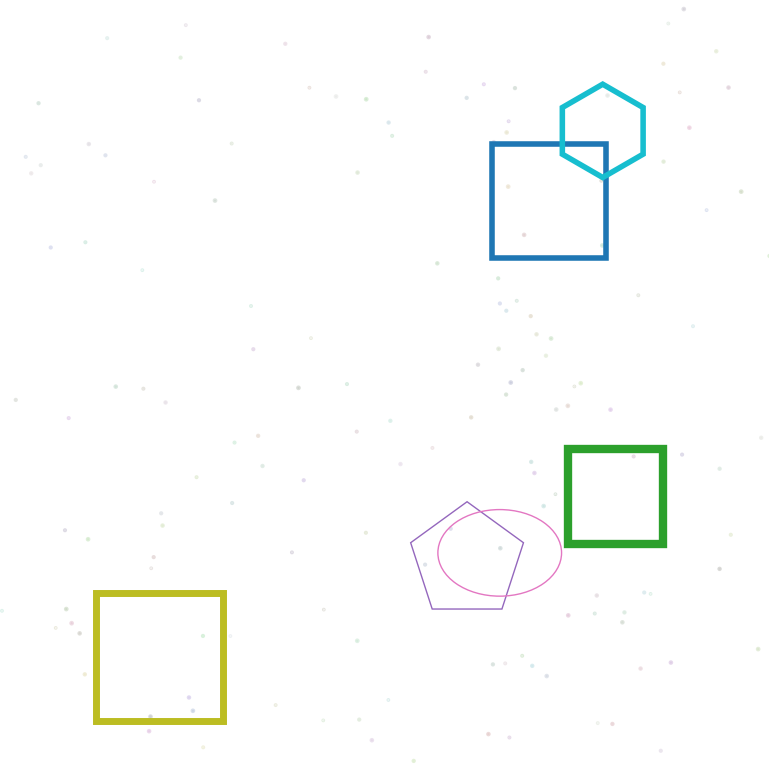[{"shape": "square", "thickness": 2, "radius": 0.37, "center": [0.713, 0.739]}, {"shape": "square", "thickness": 3, "radius": 0.31, "center": [0.799, 0.355]}, {"shape": "pentagon", "thickness": 0.5, "radius": 0.39, "center": [0.607, 0.271]}, {"shape": "oval", "thickness": 0.5, "radius": 0.4, "center": [0.649, 0.282]}, {"shape": "square", "thickness": 2.5, "radius": 0.41, "center": [0.207, 0.147]}, {"shape": "hexagon", "thickness": 2, "radius": 0.3, "center": [0.783, 0.83]}]